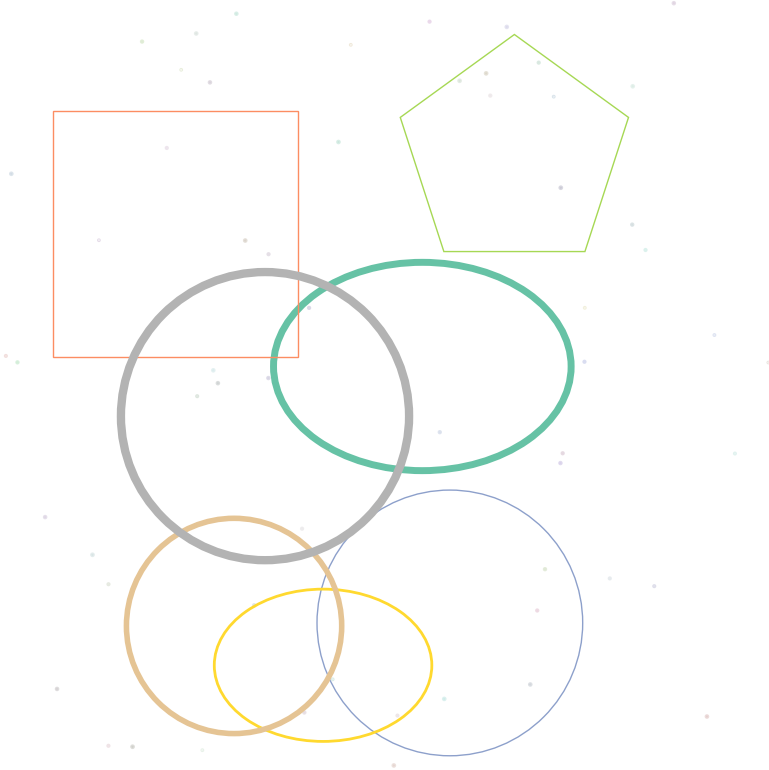[{"shape": "oval", "thickness": 2.5, "radius": 0.97, "center": [0.548, 0.524]}, {"shape": "square", "thickness": 0.5, "radius": 0.8, "center": [0.228, 0.696]}, {"shape": "circle", "thickness": 0.5, "radius": 0.86, "center": [0.584, 0.191]}, {"shape": "pentagon", "thickness": 0.5, "radius": 0.78, "center": [0.668, 0.799]}, {"shape": "oval", "thickness": 1, "radius": 0.71, "center": [0.42, 0.136]}, {"shape": "circle", "thickness": 2, "radius": 0.7, "center": [0.304, 0.187]}, {"shape": "circle", "thickness": 3, "radius": 0.94, "center": [0.344, 0.46]}]